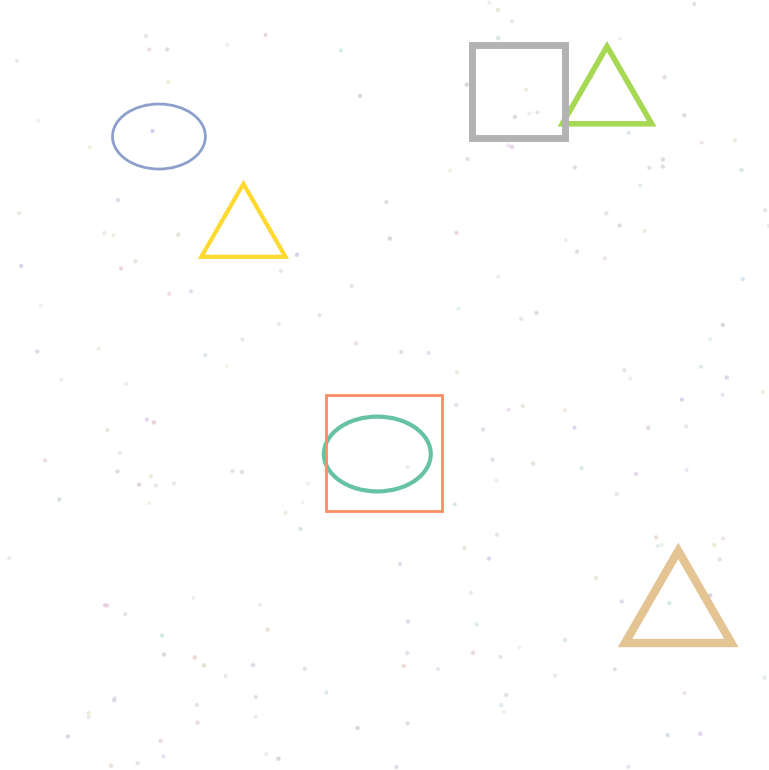[{"shape": "oval", "thickness": 1.5, "radius": 0.35, "center": [0.49, 0.41]}, {"shape": "square", "thickness": 1, "radius": 0.38, "center": [0.499, 0.411]}, {"shape": "oval", "thickness": 1, "radius": 0.3, "center": [0.206, 0.823]}, {"shape": "triangle", "thickness": 2, "radius": 0.33, "center": [0.788, 0.873]}, {"shape": "triangle", "thickness": 1.5, "radius": 0.32, "center": [0.316, 0.698]}, {"shape": "triangle", "thickness": 3, "radius": 0.4, "center": [0.881, 0.205]}, {"shape": "square", "thickness": 2.5, "radius": 0.3, "center": [0.673, 0.881]}]